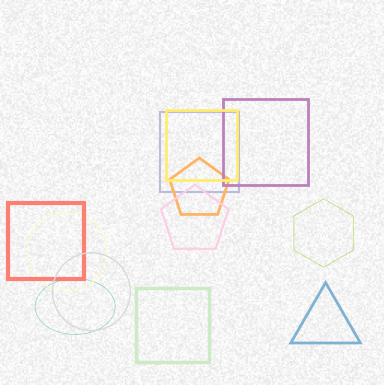[{"shape": "oval", "thickness": 0.5, "radius": 0.52, "center": [0.195, 0.204]}, {"shape": "circle", "thickness": 0.5, "radius": 0.52, "center": [0.173, 0.346]}, {"shape": "square", "thickness": 1.5, "radius": 0.51, "center": [0.519, 0.605]}, {"shape": "square", "thickness": 3, "radius": 0.49, "center": [0.12, 0.375]}, {"shape": "triangle", "thickness": 2, "radius": 0.52, "center": [0.846, 0.161]}, {"shape": "pentagon", "thickness": 2, "radius": 0.41, "center": [0.518, 0.509]}, {"shape": "hexagon", "thickness": 0.5, "radius": 0.45, "center": [0.84, 0.395]}, {"shape": "pentagon", "thickness": 1.5, "radius": 0.46, "center": [0.506, 0.428]}, {"shape": "circle", "thickness": 1, "radius": 0.51, "center": [0.238, 0.242]}, {"shape": "square", "thickness": 2, "radius": 0.56, "center": [0.689, 0.631]}, {"shape": "square", "thickness": 2.5, "radius": 0.48, "center": [0.448, 0.156]}, {"shape": "square", "thickness": 2, "radius": 0.46, "center": [0.524, 0.623]}]